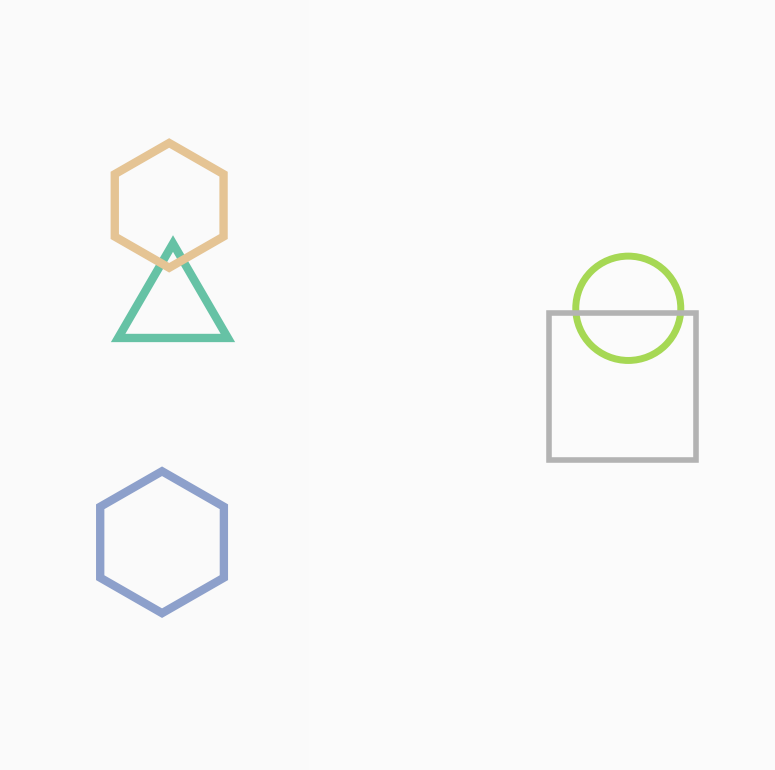[{"shape": "triangle", "thickness": 3, "radius": 0.41, "center": [0.223, 0.602]}, {"shape": "hexagon", "thickness": 3, "radius": 0.46, "center": [0.209, 0.296]}, {"shape": "circle", "thickness": 2.5, "radius": 0.34, "center": [0.811, 0.6]}, {"shape": "hexagon", "thickness": 3, "radius": 0.41, "center": [0.218, 0.733]}, {"shape": "square", "thickness": 2, "radius": 0.47, "center": [0.803, 0.498]}]